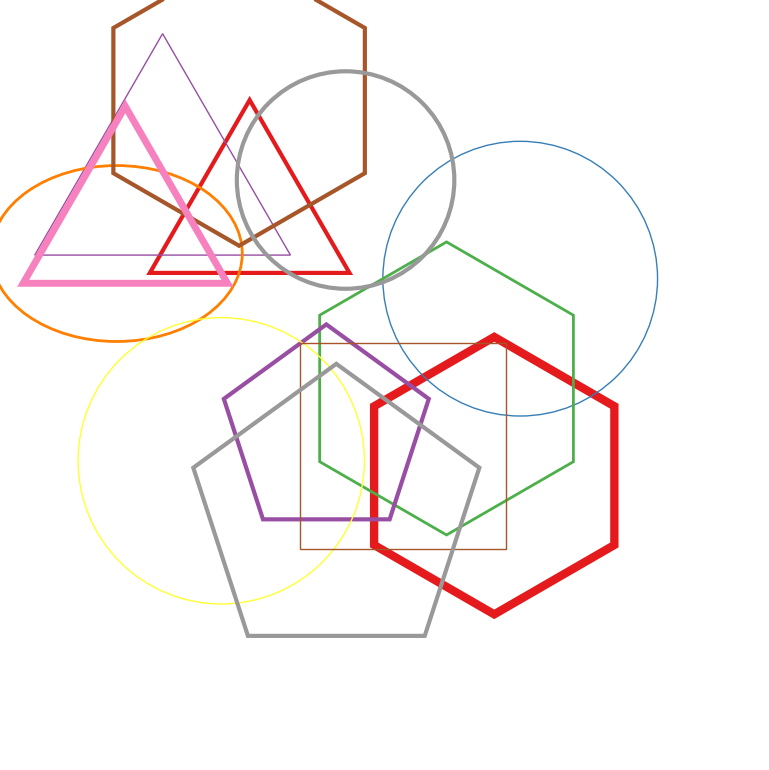[{"shape": "triangle", "thickness": 1.5, "radius": 0.75, "center": [0.324, 0.72]}, {"shape": "hexagon", "thickness": 3, "radius": 0.9, "center": [0.642, 0.382]}, {"shape": "circle", "thickness": 0.5, "radius": 0.89, "center": [0.676, 0.638]}, {"shape": "hexagon", "thickness": 1, "radius": 0.95, "center": [0.58, 0.496]}, {"shape": "triangle", "thickness": 0.5, "radius": 0.96, "center": [0.211, 0.765]}, {"shape": "pentagon", "thickness": 1.5, "radius": 0.7, "center": [0.424, 0.439]}, {"shape": "oval", "thickness": 1, "radius": 0.82, "center": [0.151, 0.671]}, {"shape": "circle", "thickness": 0.5, "radius": 0.93, "center": [0.287, 0.402]}, {"shape": "hexagon", "thickness": 1.5, "radius": 0.94, "center": [0.311, 0.869]}, {"shape": "square", "thickness": 0.5, "radius": 0.67, "center": [0.523, 0.42]}, {"shape": "triangle", "thickness": 2.5, "radius": 0.77, "center": [0.163, 0.709]}, {"shape": "pentagon", "thickness": 1.5, "radius": 0.98, "center": [0.437, 0.332]}, {"shape": "circle", "thickness": 1.5, "radius": 0.71, "center": [0.449, 0.766]}]